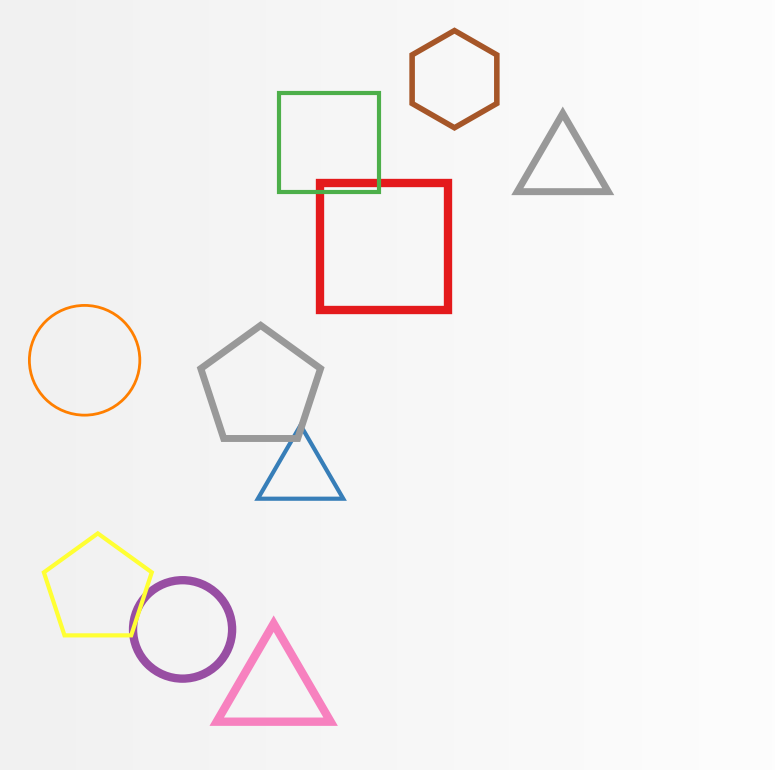[{"shape": "square", "thickness": 3, "radius": 0.41, "center": [0.496, 0.68]}, {"shape": "triangle", "thickness": 1.5, "radius": 0.32, "center": [0.388, 0.384]}, {"shape": "square", "thickness": 1.5, "radius": 0.32, "center": [0.424, 0.815]}, {"shape": "circle", "thickness": 3, "radius": 0.32, "center": [0.236, 0.183]}, {"shape": "circle", "thickness": 1, "radius": 0.36, "center": [0.109, 0.532]}, {"shape": "pentagon", "thickness": 1.5, "radius": 0.37, "center": [0.126, 0.234]}, {"shape": "hexagon", "thickness": 2, "radius": 0.32, "center": [0.586, 0.897]}, {"shape": "triangle", "thickness": 3, "radius": 0.42, "center": [0.353, 0.105]}, {"shape": "triangle", "thickness": 2.5, "radius": 0.34, "center": [0.726, 0.785]}, {"shape": "pentagon", "thickness": 2.5, "radius": 0.41, "center": [0.336, 0.496]}]